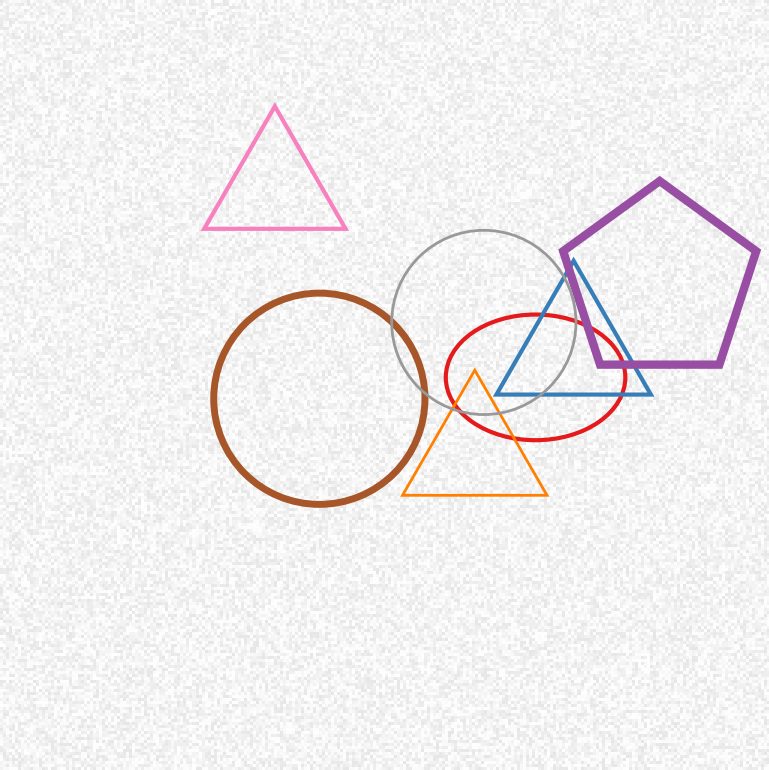[{"shape": "oval", "thickness": 1.5, "radius": 0.58, "center": [0.696, 0.51]}, {"shape": "triangle", "thickness": 1.5, "radius": 0.58, "center": [0.745, 0.545]}, {"shape": "pentagon", "thickness": 3, "radius": 0.66, "center": [0.857, 0.633]}, {"shape": "triangle", "thickness": 1, "radius": 0.54, "center": [0.617, 0.411]}, {"shape": "circle", "thickness": 2.5, "radius": 0.69, "center": [0.415, 0.482]}, {"shape": "triangle", "thickness": 1.5, "radius": 0.53, "center": [0.357, 0.756]}, {"shape": "circle", "thickness": 1, "radius": 0.6, "center": [0.628, 0.581]}]